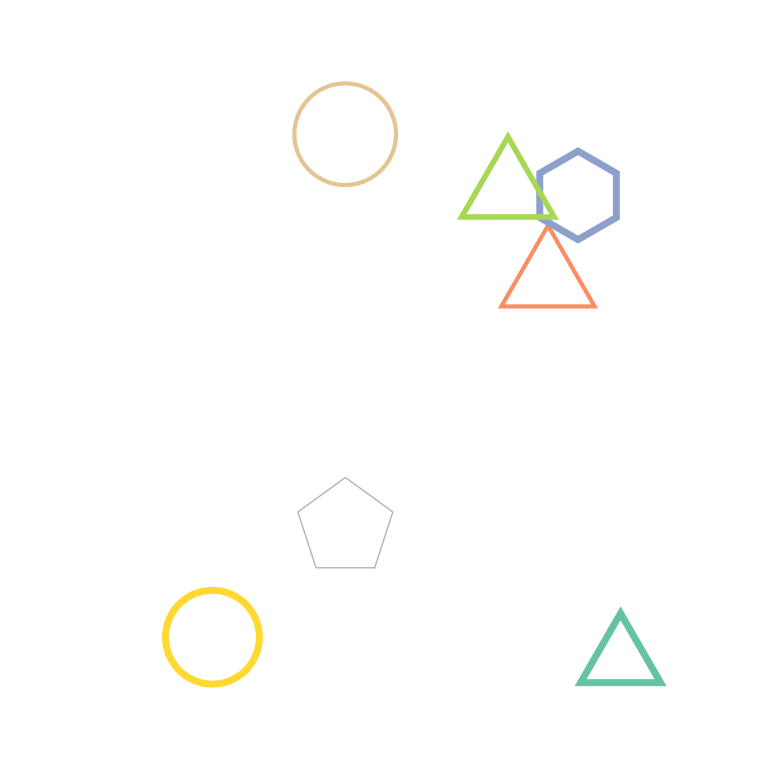[{"shape": "triangle", "thickness": 2.5, "radius": 0.3, "center": [0.806, 0.143]}, {"shape": "triangle", "thickness": 1.5, "radius": 0.35, "center": [0.712, 0.637]}, {"shape": "hexagon", "thickness": 2.5, "radius": 0.29, "center": [0.751, 0.746]}, {"shape": "triangle", "thickness": 2, "radius": 0.35, "center": [0.66, 0.753]}, {"shape": "circle", "thickness": 2.5, "radius": 0.3, "center": [0.276, 0.172]}, {"shape": "circle", "thickness": 1.5, "radius": 0.33, "center": [0.448, 0.826]}, {"shape": "pentagon", "thickness": 0.5, "radius": 0.32, "center": [0.449, 0.315]}]